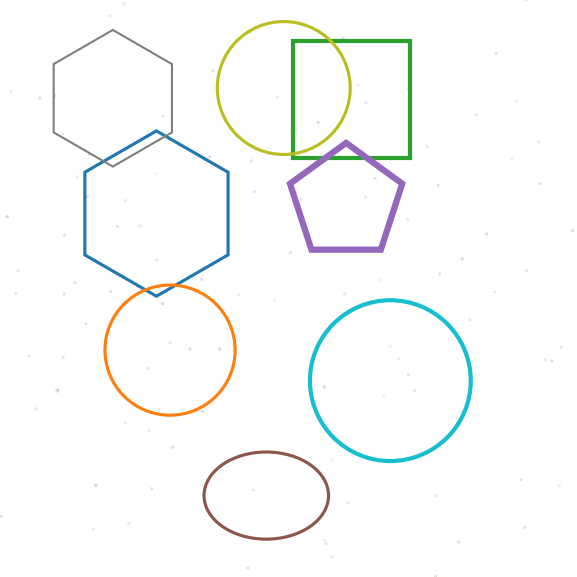[{"shape": "hexagon", "thickness": 1.5, "radius": 0.72, "center": [0.271, 0.629]}, {"shape": "circle", "thickness": 1.5, "radius": 0.56, "center": [0.294, 0.393]}, {"shape": "square", "thickness": 2, "radius": 0.51, "center": [0.609, 0.826]}, {"shape": "pentagon", "thickness": 3, "radius": 0.51, "center": [0.599, 0.649]}, {"shape": "oval", "thickness": 1.5, "radius": 0.54, "center": [0.461, 0.141]}, {"shape": "hexagon", "thickness": 1, "radius": 0.59, "center": [0.195, 0.829]}, {"shape": "circle", "thickness": 1.5, "radius": 0.58, "center": [0.491, 0.847]}, {"shape": "circle", "thickness": 2, "radius": 0.7, "center": [0.676, 0.34]}]